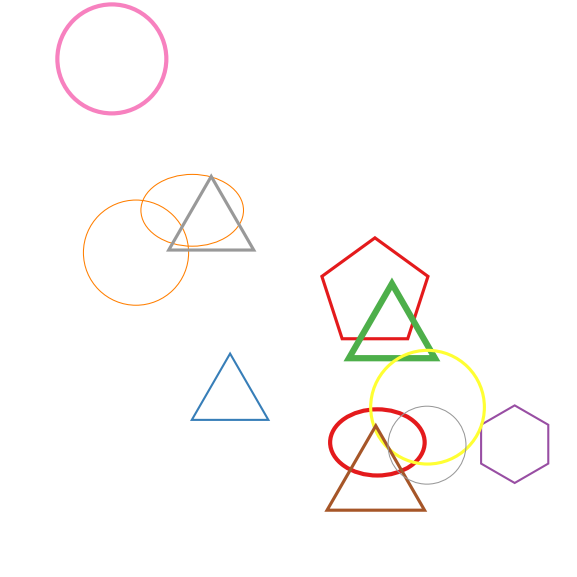[{"shape": "pentagon", "thickness": 1.5, "radius": 0.48, "center": [0.649, 0.491]}, {"shape": "oval", "thickness": 2, "radius": 0.41, "center": [0.653, 0.233]}, {"shape": "triangle", "thickness": 1, "radius": 0.38, "center": [0.398, 0.31]}, {"shape": "triangle", "thickness": 3, "radius": 0.43, "center": [0.679, 0.422]}, {"shape": "hexagon", "thickness": 1, "radius": 0.34, "center": [0.891, 0.23]}, {"shape": "oval", "thickness": 0.5, "radius": 0.44, "center": [0.333, 0.635]}, {"shape": "circle", "thickness": 0.5, "radius": 0.46, "center": [0.236, 0.562]}, {"shape": "circle", "thickness": 1.5, "radius": 0.49, "center": [0.74, 0.294]}, {"shape": "triangle", "thickness": 1.5, "radius": 0.49, "center": [0.651, 0.164]}, {"shape": "circle", "thickness": 2, "radius": 0.47, "center": [0.194, 0.897]}, {"shape": "circle", "thickness": 0.5, "radius": 0.34, "center": [0.739, 0.228]}, {"shape": "triangle", "thickness": 1.5, "radius": 0.42, "center": [0.366, 0.609]}]